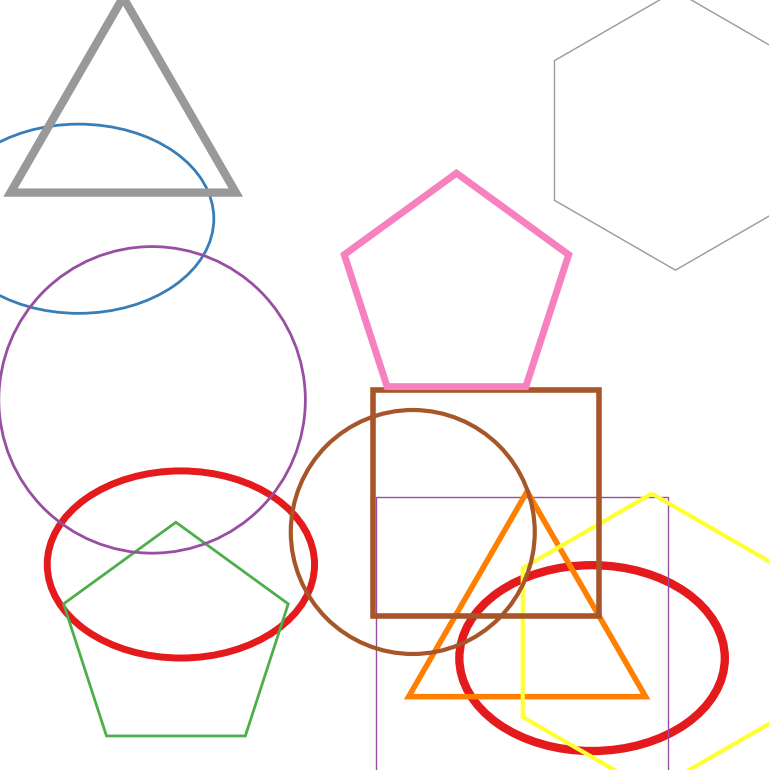[{"shape": "oval", "thickness": 2.5, "radius": 0.87, "center": [0.235, 0.267]}, {"shape": "oval", "thickness": 3, "radius": 0.86, "center": [0.769, 0.145]}, {"shape": "oval", "thickness": 1, "radius": 0.88, "center": [0.102, 0.716]}, {"shape": "pentagon", "thickness": 1, "radius": 0.77, "center": [0.228, 0.168]}, {"shape": "circle", "thickness": 1, "radius": 1.0, "center": [0.198, 0.481]}, {"shape": "square", "thickness": 0.5, "radius": 0.95, "center": [0.678, 0.166]}, {"shape": "triangle", "thickness": 2, "radius": 0.89, "center": [0.685, 0.184]}, {"shape": "hexagon", "thickness": 1.5, "radius": 0.97, "center": [0.846, 0.166]}, {"shape": "square", "thickness": 2, "radius": 0.73, "center": [0.632, 0.347]}, {"shape": "circle", "thickness": 1.5, "radius": 0.79, "center": [0.536, 0.309]}, {"shape": "pentagon", "thickness": 2.5, "radius": 0.77, "center": [0.593, 0.622]}, {"shape": "hexagon", "thickness": 0.5, "radius": 0.91, "center": [0.877, 0.831]}, {"shape": "triangle", "thickness": 3, "radius": 0.85, "center": [0.16, 0.834]}]